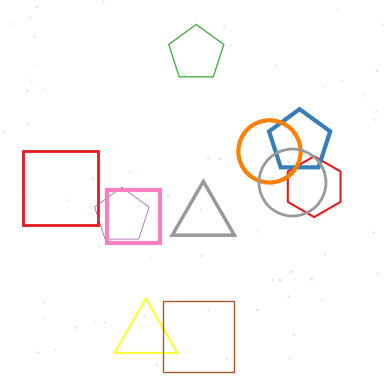[{"shape": "square", "thickness": 2, "radius": 0.48, "center": [0.157, 0.511]}, {"shape": "hexagon", "thickness": 1.5, "radius": 0.4, "center": [0.816, 0.515]}, {"shape": "pentagon", "thickness": 3, "radius": 0.42, "center": [0.778, 0.633]}, {"shape": "pentagon", "thickness": 1, "radius": 0.38, "center": [0.51, 0.861]}, {"shape": "pentagon", "thickness": 0.5, "radius": 0.37, "center": [0.317, 0.439]}, {"shape": "circle", "thickness": 3, "radius": 0.4, "center": [0.7, 0.607]}, {"shape": "triangle", "thickness": 1.5, "radius": 0.47, "center": [0.379, 0.13]}, {"shape": "square", "thickness": 1, "radius": 0.46, "center": [0.516, 0.125]}, {"shape": "square", "thickness": 3, "radius": 0.34, "center": [0.348, 0.437]}, {"shape": "triangle", "thickness": 2.5, "radius": 0.47, "center": [0.528, 0.436]}, {"shape": "circle", "thickness": 2, "radius": 0.44, "center": [0.76, 0.526]}]